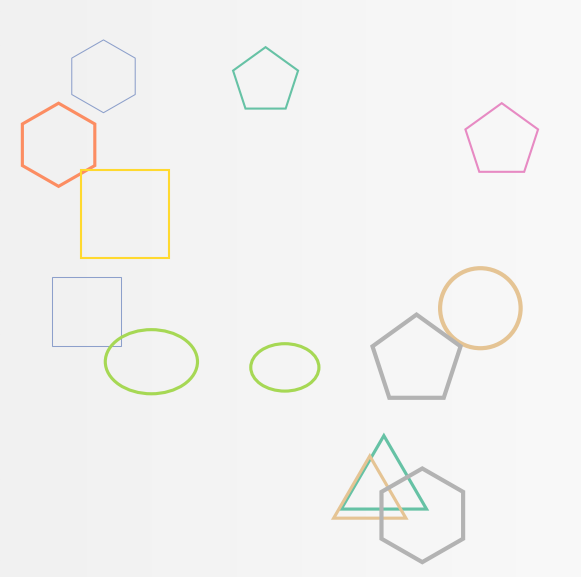[{"shape": "triangle", "thickness": 1.5, "radius": 0.42, "center": [0.66, 0.16]}, {"shape": "pentagon", "thickness": 1, "radius": 0.29, "center": [0.457, 0.859]}, {"shape": "hexagon", "thickness": 1.5, "radius": 0.36, "center": [0.101, 0.748]}, {"shape": "hexagon", "thickness": 0.5, "radius": 0.32, "center": [0.178, 0.867]}, {"shape": "square", "thickness": 0.5, "radius": 0.3, "center": [0.149, 0.46]}, {"shape": "pentagon", "thickness": 1, "radius": 0.33, "center": [0.863, 0.755]}, {"shape": "oval", "thickness": 1.5, "radius": 0.4, "center": [0.26, 0.373]}, {"shape": "oval", "thickness": 1.5, "radius": 0.29, "center": [0.49, 0.363]}, {"shape": "square", "thickness": 1, "radius": 0.38, "center": [0.215, 0.629]}, {"shape": "circle", "thickness": 2, "radius": 0.35, "center": [0.826, 0.465]}, {"shape": "triangle", "thickness": 1.5, "radius": 0.36, "center": [0.636, 0.138]}, {"shape": "hexagon", "thickness": 2, "radius": 0.41, "center": [0.727, 0.107]}, {"shape": "pentagon", "thickness": 2, "radius": 0.4, "center": [0.717, 0.375]}]